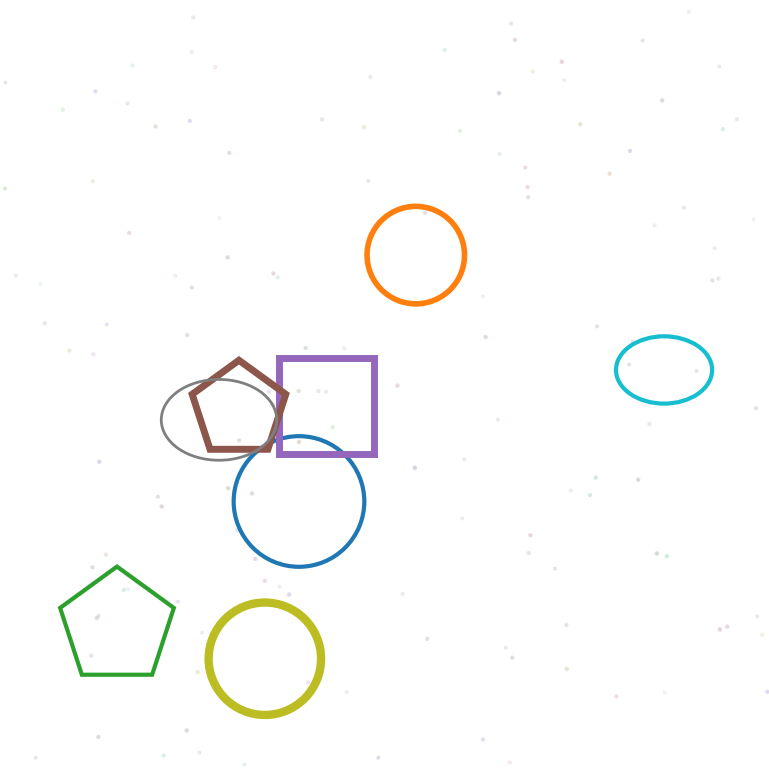[{"shape": "circle", "thickness": 1.5, "radius": 0.42, "center": [0.388, 0.349]}, {"shape": "circle", "thickness": 2, "radius": 0.32, "center": [0.54, 0.669]}, {"shape": "pentagon", "thickness": 1.5, "radius": 0.39, "center": [0.152, 0.187]}, {"shape": "square", "thickness": 2.5, "radius": 0.31, "center": [0.424, 0.473]}, {"shape": "pentagon", "thickness": 2.5, "radius": 0.32, "center": [0.31, 0.468]}, {"shape": "oval", "thickness": 1, "radius": 0.37, "center": [0.284, 0.455]}, {"shape": "circle", "thickness": 3, "radius": 0.37, "center": [0.344, 0.145]}, {"shape": "oval", "thickness": 1.5, "radius": 0.31, "center": [0.862, 0.52]}]